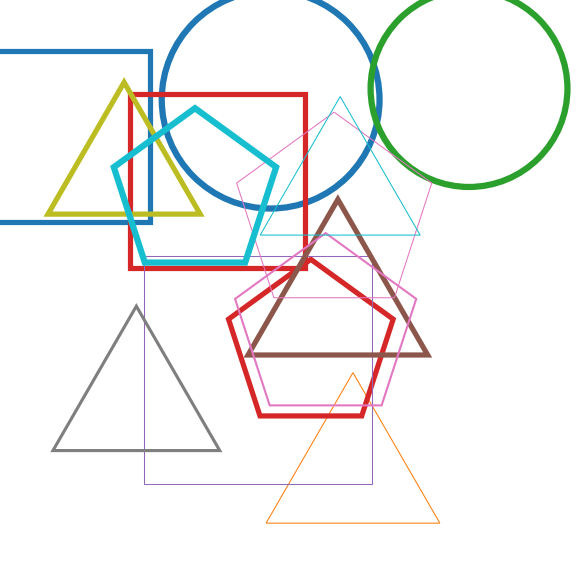[{"shape": "square", "thickness": 2.5, "radius": 0.74, "center": [0.113, 0.763]}, {"shape": "circle", "thickness": 3, "radius": 0.94, "center": [0.469, 0.827]}, {"shape": "triangle", "thickness": 0.5, "radius": 0.87, "center": [0.611, 0.18]}, {"shape": "circle", "thickness": 3, "radius": 0.85, "center": [0.812, 0.846]}, {"shape": "square", "thickness": 2.5, "radius": 0.75, "center": [0.377, 0.685]}, {"shape": "pentagon", "thickness": 2.5, "radius": 0.75, "center": [0.538, 0.4]}, {"shape": "square", "thickness": 0.5, "radius": 0.99, "center": [0.447, 0.358]}, {"shape": "triangle", "thickness": 2.5, "radius": 0.9, "center": [0.585, 0.474]}, {"shape": "pentagon", "thickness": 0.5, "radius": 0.89, "center": [0.579, 0.627]}, {"shape": "pentagon", "thickness": 1, "radius": 0.82, "center": [0.564, 0.431]}, {"shape": "triangle", "thickness": 1.5, "radius": 0.83, "center": [0.236, 0.302]}, {"shape": "triangle", "thickness": 2.5, "radius": 0.76, "center": [0.215, 0.704]}, {"shape": "pentagon", "thickness": 3, "radius": 0.74, "center": [0.338, 0.664]}, {"shape": "triangle", "thickness": 0.5, "radius": 0.8, "center": [0.589, 0.672]}]